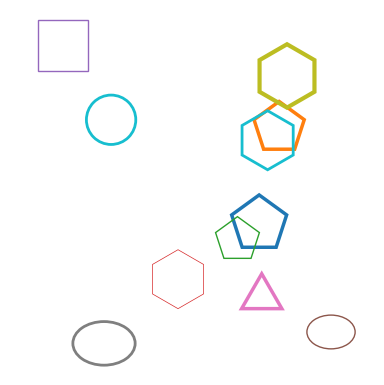[{"shape": "pentagon", "thickness": 2.5, "radius": 0.38, "center": [0.673, 0.419]}, {"shape": "pentagon", "thickness": 2.5, "radius": 0.34, "center": [0.725, 0.668]}, {"shape": "pentagon", "thickness": 1, "radius": 0.3, "center": [0.617, 0.377]}, {"shape": "hexagon", "thickness": 0.5, "radius": 0.38, "center": [0.462, 0.275]}, {"shape": "square", "thickness": 1, "radius": 0.33, "center": [0.164, 0.882]}, {"shape": "oval", "thickness": 1, "radius": 0.31, "center": [0.86, 0.138]}, {"shape": "triangle", "thickness": 2.5, "radius": 0.3, "center": [0.68, 0.228]}, {"shape": "oval", "thickness": 2, "radius": 0.4, "center": [0.27, 0.108]}, {"shape": "hexagon", "thickness": 3, "radius": 0.41, "center": [0.745, 0.803]}, {"shape": "hexagon", "thickness": 2, "radius": 0.38, "center": [0.695, 0.636]}, {"shape": "circle", "thickness": 2, "radius": 0.32, "center": [0.289, 0.689]}]